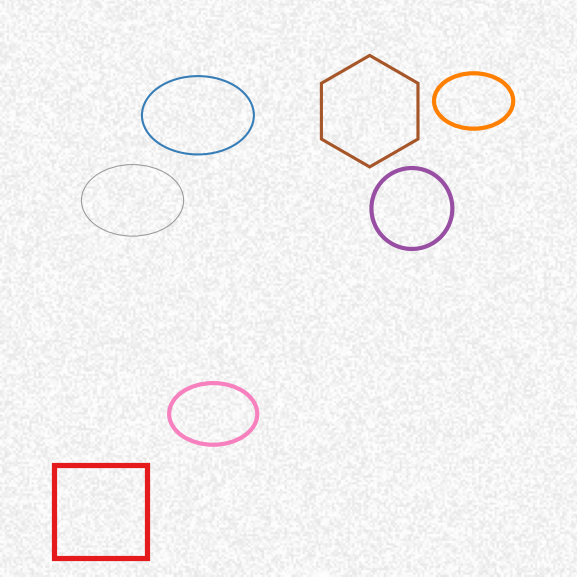[{"shape": "square", "thickness": 2.5, "radius": 0.4, "center": [0.173, 0.113]}, {"shape": "oval", "thickness": 1, "radius": 0.48, "center": [0.343, 0.8]}, {"shape": "circle", "thickness": 2, "radius": 0.35, "center": [0.713, 0.638]}, {"shape": "oval", "thickness": 2, "radius": 0.34, "center": [0.82, 0.824]}, {"shape": "hexagon", "thickness": 1.5, "radius": 0.48, "center": [0.64, 0.807]}, {"shape": "oval", "thickness": 2, "radius": 0.38, "center": [0.369, 0.282]}, {"shape": "oval", "thickness": 0.5, "radius": 0.44, "center": [0.229, 0.652]}]